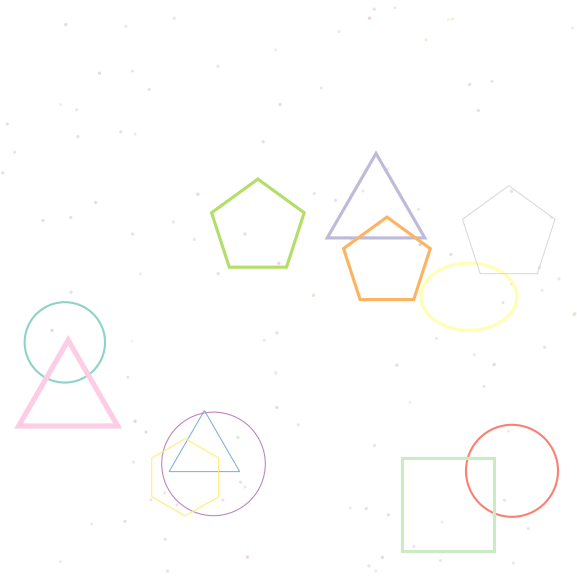[{"shape": "circle", "thickness": 1, "radius": 0.35, "center": [0.112, 0.406]}, {"shape": "oval", "thickness": 1.5, "radius": 0.42, "center": [0.812, 0.485]}, {"shape": "triangle", "thickness": 1.5, "radius": 0.49, "center": [0.651, 0.636]}, {"shape": "circle", "thickness": 1, "radius": 0.4, "center": [0.887, 0.184]}, {"shape": "triangle", "thickness": 0.5, "radius": 0.35, "center": [0.354, 0.218]}, {"shape": "pentagon", "thickness": 1.5, "radius": 0.39, "center": [0.67, 0.544]}, {"shape": "pentagon", "thickness": 1.5, "radius": 0.42, "center": [0.447, 0.605]}, {"shape": "triangle", "thickness": 2.5, "radius": 0.5, "center": [0.118, 0.311]}, {"shape": "pentagon", "thickness": 0.5, "radius": 0.42, "center": [0.881, 0.593]}, {"shape": "circle", "thickness": 0.5, "radius": 0.45, "center": [0.37, 0.196]}, {"shape": "square", "thickness": 1.5, "radius": 0.4, "center": [0.776, 0.126]}, {"shape": "hexagon", "thickness": 0.5, "radius": 0.33, "center": [0.321, 0.173]}]